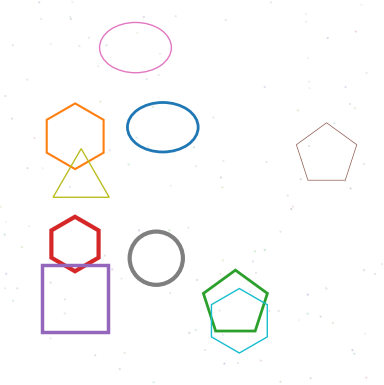[{"shape": "oval", "thickness": 2, "radius": 0.46, "center": [0.423, 0.67]}, {"shape": "hexagon", "thickness": 1.5, "radius": 0.43, "center": [0.195, 0.646]}, {"shape": "pentagon", "thickness": 2, "radius": 0.44, "center": [0.611, 0.211]}, {"shape": "hexagon", "thickness": 3, "radius": 0.35, "center": [0.195, 0.366]}, {"shape": "square", "thickness": 2.5, "radius": 0.43, "center": [0.194, 0.225]}, {"shape": "pentagon", "thickness": 0.5, "radius": 0.41, "center": [0.848, 0.599]}, {"shape": "oval", "thickness": 1, "radius": 0.47, "center": [0.352, 0.876]}, {"shape": "circle", "thickness": 3, "radius": 0.35, "center": [0.406, 0.329]}, {"shape": "triangle", "thickness": 1, "radius": 0.42, "center": [0.211, 0.53]}, {"shape": "hexagon", "thickness": 1, "radius": 0.42, "center": [0.622, 0.167]}]